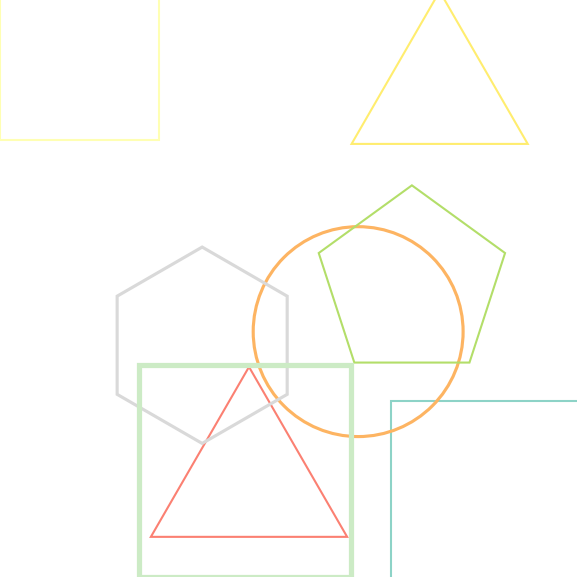[{"shape": "square", "thickness": 1, "radius": 0.95, "center": [0.867, 0.113]}, {"shape": "square", "thickness": 1, "radius": 0.69, "center": [0.138, 0.894]}, {"shape": "triangle", "thickness": 1, "radius": 0.98, "center": [0.431, 0.168]}, {"shape": "circle", "thickness": 1.5, "radius": 0.91, "center": [0.62, 0.425]}, {"shape": "pentagon", "thickness": 1, "radius": 0.85, "center": [0.713, 0.509]}, {"shape": "hexagon", "thickness": 1.5, "radius": 0.85, "center": [0.35, 0.401]}, {"shape": "square", "thickness": 2.5, "radius": 0.92, "center": [0.423, 0.183]}, {"shape": "triangle", "thickness": 1, "radius": 0.88, "center": [0.761, 0.838]}]